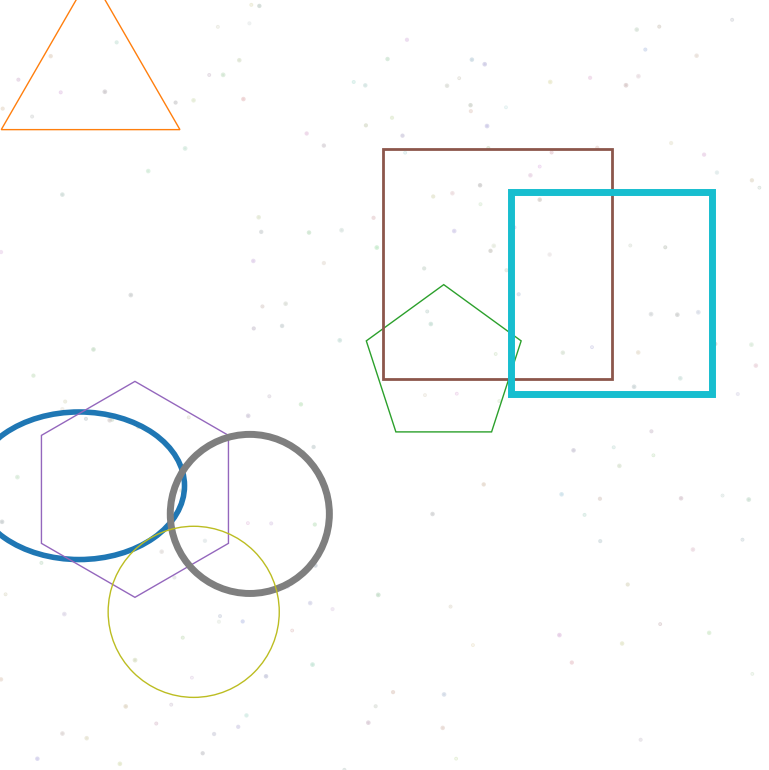[{"shape": "oval", "thickness": 2, "radius": 0.68, "center": [0.103, 0.369]}, {"shape": "triangle", "thickness": 0.5, "radius": 0.67, "center": [0.118, 0.899]}, {"shape": "pentagon", "thickness": 0.5, "radius": 0.53, "center": [0.576, 0.525]}, {"shape": "hexagon", "thickness": 0.5, "radius": 0.7, "center": [0.175, 0.364]}, {"shape": "square", "thickness": 1, "radius": 0.74, "center": [0.646, 0.657]}, {"shape": "circle", "thickness": 2.5, "radius": 0.52, "center": [0.324, 0.333]}, {"shape": "circle", "thickness": 0.5, "radius": 0.56, "center": [0.252, 0.205]}, {"shape": "square", "thickness": 2.5, "radius": 0.65, "center": [0.794, 0.619]}]